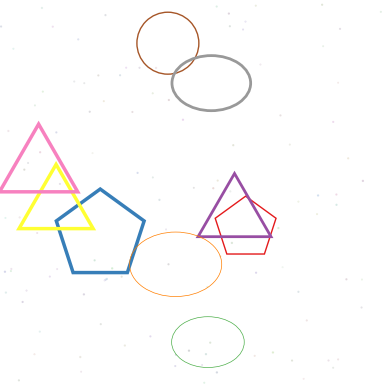[{"shape": "pentagon", "thickness": 1, "radius": 0.42, "center": [0.638, 0.407]}, {"shape": "pentagon", "thickness": 2.5, "radius": 0.6, "center": [0.26, 0.389]}, {"shape": "oval", "thickness": 0.5, "radius": 0.47, "center": [0.54, 0.111]}, {"shape": "triangle", "thickness": 2, "radius": 0.55, "center": [0.609, 0.44]}, {"shape": "oval", "thickness": 0.5, "radius": 0.6, "center": [0.456, 0.313]}, {"shape": "triangle", "thickness": 2.5, "radius": 0.56, "center": [0.146, 0.462]}, {"shape": "circle", "thickness": 1, "radius": 0.4, "center": [0.436, 0.888]}, {"shape": "triangle", "thickness": 2.5, "radius": 0.59, "center": [0.1, 0.56]}, {"shape": "oval", "thickness": 2, "radius": 0.51, "center": [0.549, 0.784]}]